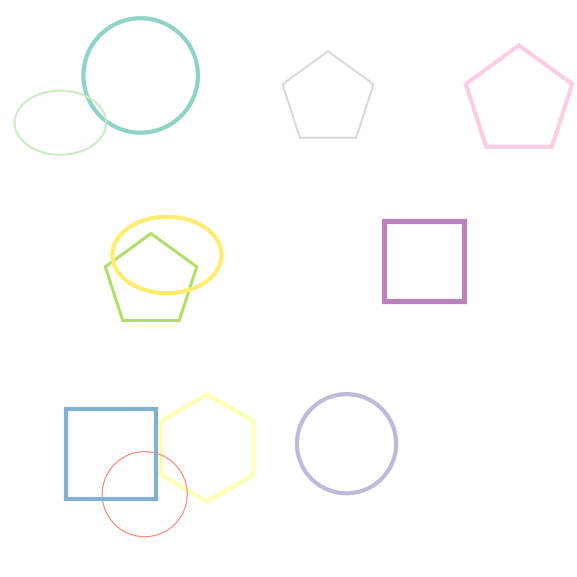[{"shape": "circle", "thickness": 2, "radius": 0.5, "center": [0.244, 0.868]}, {"shape": "hexagon", "thickness": 2, "radius": 0.46, "center": [0.359, 0.223]}, {"shape": "circle", "thickness": 2, "radius": 0.43, "center": [0.6, 0.231]}, {"shape": "circle", "thickness": 0.5, "radius": 0.37, "center": [0.251, 0.143]}, {"shape": "square", "thickness": 2, "radius": 0.39, "center": [0.192, 0.213]}, {"shape": "pentagon", "thickness": 1.5, "radius": 0.42, "center": [0.261, 0.511]}, {"shape": "pentagon", "thickness": 2, "radius": 0.48, "center": [0.899, 0.824]}, {"shape": "pentagon", "thickness": 1, "radius": 0.41, "center": [0.568, 0.828]}, {"shape": "square", "thickness": 2.5, "radius": 0.35, "center": [0.735, 0.548]}, {"shape": "oval", "thickness": 1, "radius": 0.4, "center": [0.105, 0.787]}, {"shape": "oval", "thickness": 2, "radius": 0.47, "center": [0.289, 0.558]}]